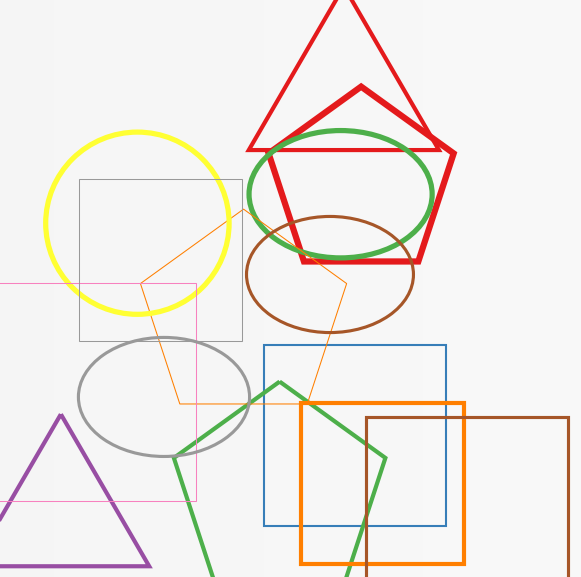[{"shape": "triangle", "thickness": 2, "radius": 0.94, "center": [0.592, 0.834]}, {"shape": "pentagon", "thickness": 3, "radius": 0.84, "center": [0.621, 0.682]}, {"shape": "square", "thickness": 1, "radius": 0.78, "center": [0.61, 0.245]}, {"shape": "oval", "thickness": 2.5, "radius": 0.79, "center": [0.586, 0.663]}, {"shape": "pentagon", "thickness": 2, "radius": 0.96, "center": [0.481, 0.147]}, {"shape": "triangle", "thickness": 2, "radius": 0.88, "center": [0.105, 0.106]}, {"shape": "square", "thickness": 2, "radius": 0.7, "center": [0.658, 0.162]}, {"shape": "pentagon", "thickness": 0.5, "radius": 0.93, "center": [0.419, 0.45]}, {"shape": "circle", "thickness": 2.5, "radius": 0.79, "center": [0.236, 0.613]}, {"shape": "square", "thickness": 1.5, "radius": 0.87, "center": [0.804, 0.102]}, {"shape": "oval", "thickness": 1.5, "radius": 0.72, "center": [0.568, 0.524]}, {"shape": "square", "thickness": 0.5, "radius": 0.94, "center": [0.148, 0.321]}, {"shape": "square", "thickness": 0.5, "radius": 0.7, "center": [0.276, 0.549]}, {"shape": "oval", "thickness": 1.5, "radius": 0.74, "center": [0.282, 0.312]}]